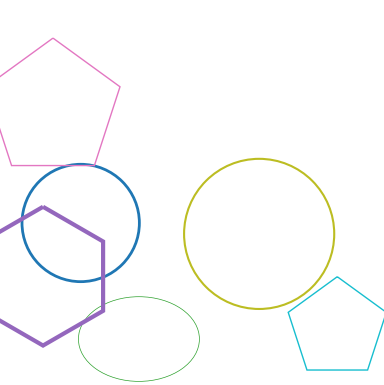[{"shape": "circle", "thickness": 2, "radius": 0.76, "center": [0.21, 0.421]}, {"shape": "oval", "thickness": 0.5, "radius": 0.79, "center": [0.361, 0.119]}, {"shape": "hexagon", "thickness": 3, "radius": 0.9, "center": [0.112, 0.283]}, {"shape": "pentagon", "thickness": 1, "radius": 0.92, "center": [0.138, 0.718]}, {"shape": "circle", "thickness": 1.5, "radius": 0.97, "center": [0.673, 0.392]}, {"shape": "pentagon", "thickness": 1, "radius": 0.67, "center": [0.876, 0.147]}]